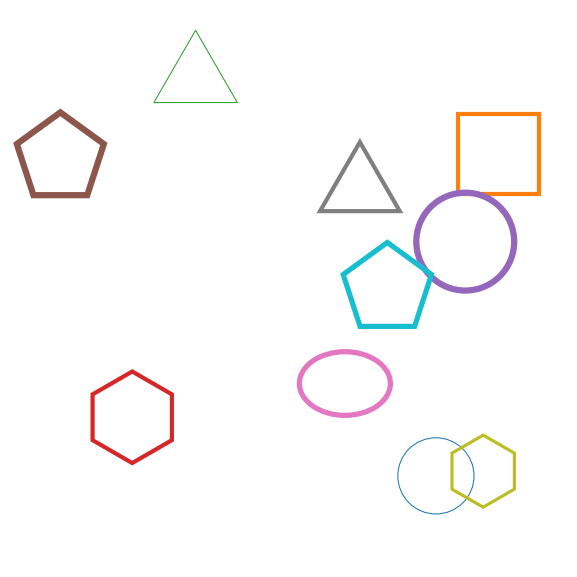[{"shape": "circle", "thickness": 0.5, "radius": 0.33, "center": [0.755, 0.175]}, {"shape": "square", "thickness": 2, "radius": 0.35, "center": [0.863, 0.732]}, {"shape": "triangle", "thickness": 0.5, "radius": 0.42, "center": [0.339, 0.863]}, {"shape": "hexagon", "thickness": 2, "radius": 0.4, "center": [0.229, 0.277]}, {"shape": "circle", "thickness": 3, "radius": 0.42, "center": [0.806, 0.581]}, {"shape": "pentagon", "thickness": 3, "radius": 0.4, "center": [0.104, 0.725]}, {"shape": "oval", "thickness": 2.5, "radius": 0.39, "center": [0.597, 0.335]}, {"shape": "triangle", "thickness": 2, "radius": 0.4, "center": [0.623, 0.673]}, {"shape": "hexagon", "thickness": 1.5, "radius": 0.31, "center": [0.837, 0.183]}, {"shape": "pentagon", "thickness": 2.5, "radius": 0.4, "center": [0.671, 0.499]}]